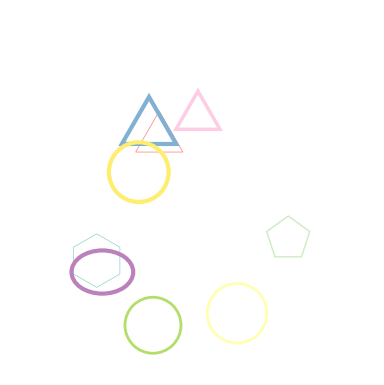[{"shape": "hexagon", "thickness": 0.5, "radius": 0.35, "center": [0.251, 0.323]}, {"shape": "circle", "thickness": 2, "radius": 0.39, "center": [0.616, 0.186]}, {"shape": "triangle", "thickness": 0.5, "radius": 0.35, "center": [0.414, 0.64]}, {"shape": "triangle", "thickness": 3, "radius": 0.41, "center": [0.387, 0.667]}, {"shape": "circle", "thickness": 2, "radius": 0.36, "center": [0.397, 0.155]}, {"shape": "triangle", "thickness": 2.5, "radius": 0.33, "center": [0.514, 0.697]}, {"shape": "oval", "thickness": 3, "radius": 0.4, "center": [0.266, 0.293]}, {"shape": "pentagon", "thickness": 1, "radius": 0.29, "center": [0.749, 0.38]}, {"shape": "circle", "thickness": 3, "radius": 0.39, "center": [0.36, 0.553]}]